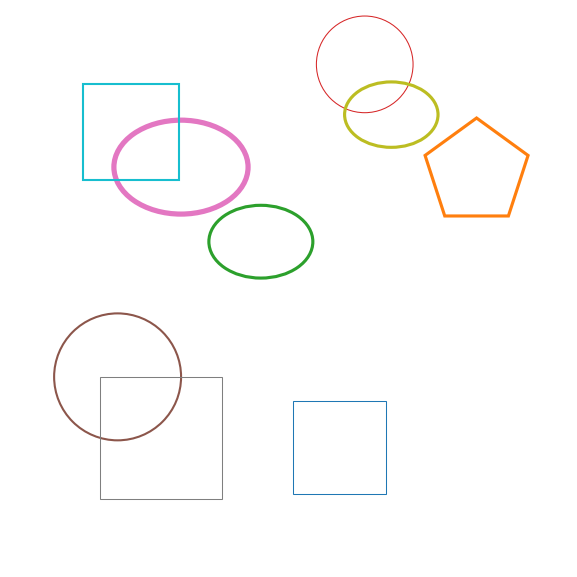[{"shape": "square", "thickness": 0.5, "radius": 0.4, "center": [0.588, 0.225]}, {"shape": "pentagon", "thickness": 1.5, "radius": 0.47, "center": [0.825, 0.701]}, {"shape": "oval", "thickness": 1.5, "radius": 0.45, "center": [0.452, 0.581]}, {"shape": "circle", "thickness": 0.5, "radius": 0.42, "center": [0.632, 0.888]}, {"shape": "circle", "thickness": 1, "radius": 0.55, "center": [0.204, 0.347]}, {"shape": "oval", "thickness": 2.5, "radius": 0.58, "center": [0.313, 0.71]}, {"shape": "square", "thickness": 0.5, "radius": 0.53, "center": [0.278, 0.24]}, {"shape": "oval", "thickness": 1.5, "radius": 0.4, "center": [0.678, 0.801]}, {"shape": "square", "thickness": 1, "radius": 0.42, "center": [0.227, 0.771]}]